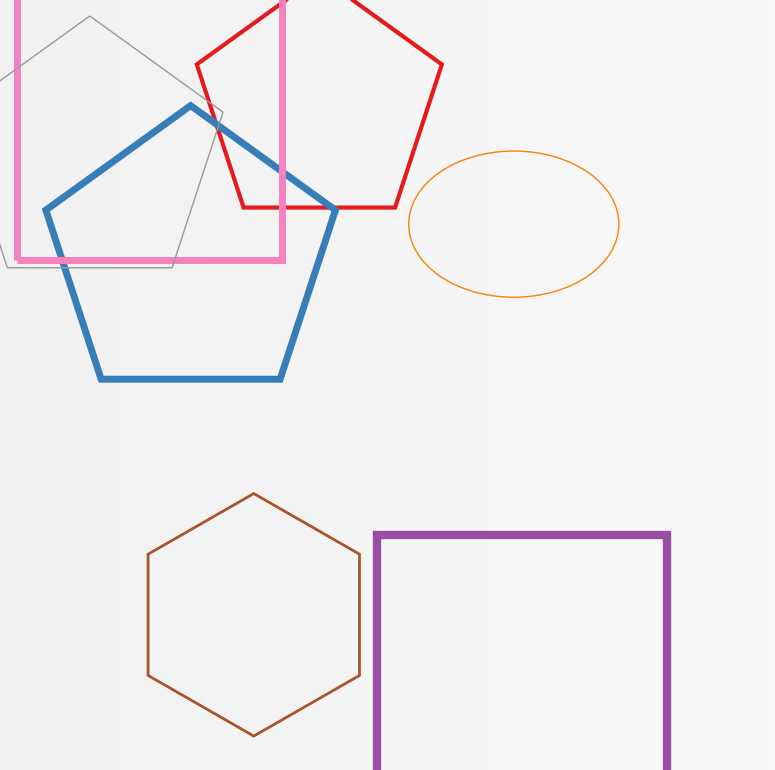[{"shape": "pentagon", "thickness": 1.5, "radius": 0.83, "center": [0.412, 0.865]}, {"shape": "pentagon", "thickness": 2.5, "radius": 0.98, "center": [0.246, 0.666]}, {"shape": "square", "thickness": 3, "radius": 0.93, "center": [0.674, 0.119]}, {"shape": "oval", "thickness": 0.5, "radius": 0.68, "center": [0.663, 0.709]}, {"shape": "hexagon", "thickness": 1, "radius": 0.79, "center": [0.327, 0.202]}, {"shape": "square", "thickness": 2.5, "radius": 0.85, "center": [0.193, 0.833]}, {"shape": "pentagon", "thickness": 0.5, "radius": 0.9, "center": [0.116, 0.799]}]